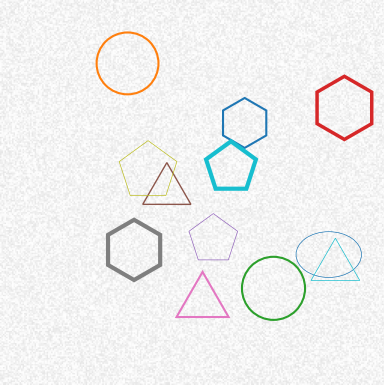[{"shape": "oval", "thickness": 0.5, "radius": 0.42, "center": [0.854, 0.339]}, {"shape": "hexagon", "thickness": 1.5, "radius": 0.32, "center": [0.635, 0.681]}, {"shape": "circle", "thickness": 1.5, "radius": 0.4, "center": [0.331, 0.835]}, {"shape": "circle", "thickness": 1.5, "radius": 0.41, "center": [0.71, 0.251]}, {"shape": "hexagon", "thickness": 2.5, "radius": 0.41, "center": [0.895, 0.72]}, {"shape": "pentagon", "thickness": 0.5, "radius": 0.33, "center": [0.554, 0.379]}, {"shape": "triangle", "thickness": 1, "radius": 0.36, "center": [0.433, 0.505]}, {"shape": "triangle", "thickness": 1.5, "radius": 0.39, "center": [0.526, 0.216]}, {"shape": "hexagon", "thickness": 3, "radius": 0.39, "center": [0.348, 0.351]}, {"shape": "pentagon", "thickness": 0.5, "radius": 0.39, "center": [0.385, 0.556]}, {"shape": "pentagon", "thickness": 3, "radius": 0.34, "center": [0.6, 0.565]}, {"shape": "triangle", "thickness": 0.5, "radius": 0.37, "center": [0.871, 0.308]}]